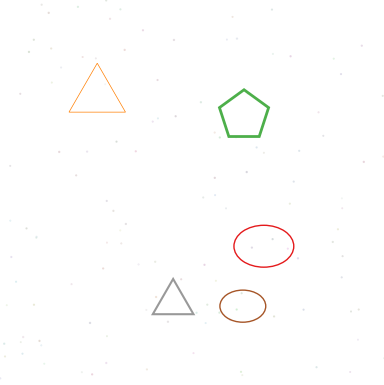[{"shape": "oval", "thickness": 1, "radius": 0.39, "center": [0.685, 0.36]}, {"shape": "pentagon", "thickness": 2, "radius": 0.34, "center": [0.634, 0.7]}, {"shape": "triangle", "thickness": 0.5, "radius": 0.42, "center": [0.253, 0.751]}, {"shape": "oval", "thickness": 1, "radius": 0.3, "center": [0.631, 0.205]}, {"shape": "triangle", "thickness": 1.5, "radius": 0.31, "center": [0.45, 0.214]}]